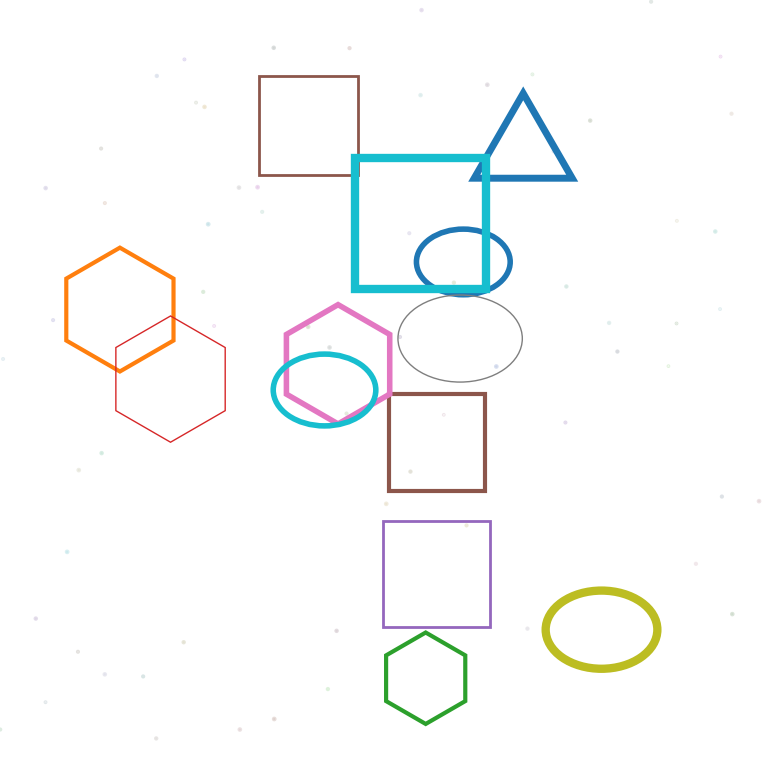[{"shape": "triangle", "thickness": 2.5, "radius": 0.37, "center": [0.68, 0.805]}, {"shape": "oval", "thickness": 2, "radius": 0.3, "center": [0.602, 0.66]}, {"shape": "hexagon", "thickness": 1.5, "radius": 0.4, "center": [0.156, 0.598]}, {"shape": "hexagon", "thickness": 1.5, "radius": 0.3, "center": [0.553, 0.119]}, {"shape": "hexagon", "thickness": 0.5, "radius": 0.41, "center": [0.221, 0.508]}, {"shape": "square", "thickness": 1, "radius": 0.35, "center": [0.567, 0.255]}, {"shape": "square", "thickness": 1.5, "radius": 0.31, "center": [0.568, 0.425]}, {"shape": "square", "thickness": 1, "radius": 0.32, "center": [0.401, 0.837]}, {"shape": "hexagon", "thickness": 2, "radius": 0.39, "center": [0.439, 0.527]}, {"shape": "oval", "thickness": 0.5, "radius": 0.4, "center": [0.598, 0.56]}, {"shape": "oval", "thickness": 3, "radius": 0.36, "center": [0.781, 0.182]}, {"shape": "oval", "thickness": 2, "radius": 0.33, "center": [0.421, 0.494]}, {"shape": "square", "thickness": 3, "radius": 0.43, "center": [0.546, 0.709]}]